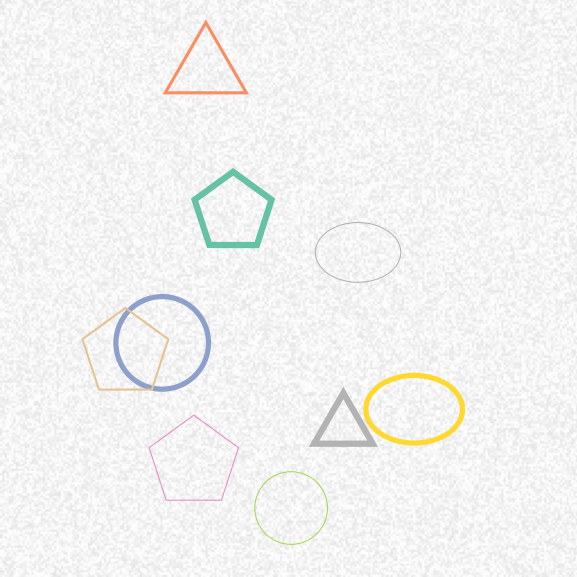[{"shape": "pentagon", "thickness": 3, "radius": 0.35, "center": [0.404, 0.632]}, {"shape": "triangle", "thickness": 1.5, "radius": 0.41, "center": [0.356, 0.879]}, {"shape": "circle", "thickness": 2.5, "radius": 0.4, "center": [0.281, 0.405]}, {"shape": "pentagon", "thickness": 0.5, "radius": 0.41, "center": [0.336, 0.199]}, {"shape": "circle", "thickness": 0.5, "radius": 0.31, "center": [0.504, 0.119]}, {"shape": "oval", "thickness": 2.5, "radius": 0.42, "center": [0.717, 0.29]}, {"shape": "pentagon", "thickness": 1, "radius": 0.39, "center": [0.217, 0.388]}, {"shape": "triangle", "thickness": 3, "radius": 0.29, "center": [0.595, 0.26]}, {"shape": "oval", "thickness": 0.5, "radius": 0.37, "center": [0.62, 0.562]}]